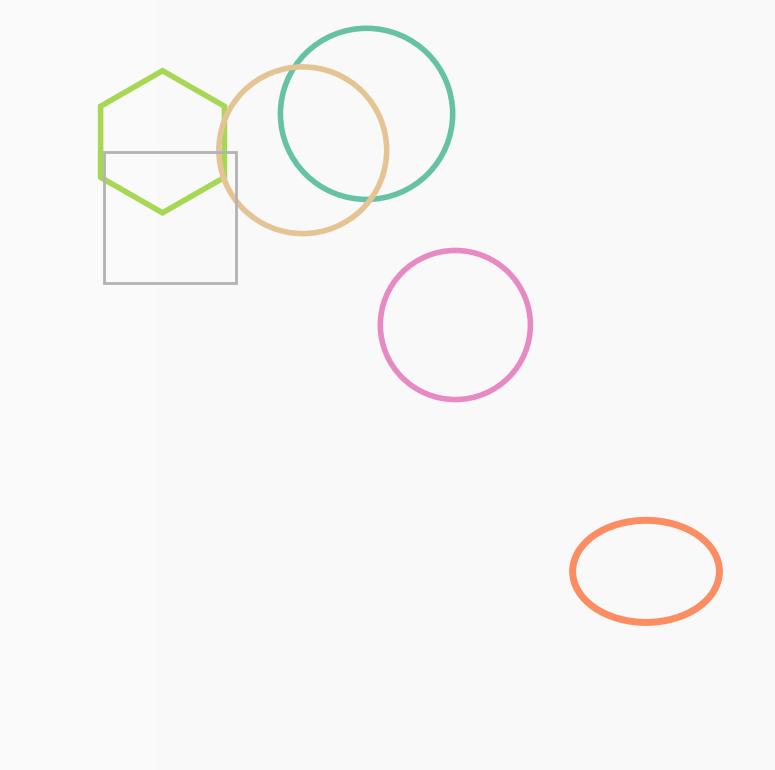[{"shape": "circle", "thickness": 2, "radius": 0.56, "center": [0.473, 0.852]}, {"shape": "oval", "thickness": 2.5, "radius": 0.47, "center": [0.834, 0.258]}, {"shape": "circle", "thickness": 2, "radius": 0.48, "center": [0.588, 0.578]}, {"shape": "hexagon", "thickness": 2, "radius": 0.46, "center": [0.21, 0.816]}, {"shape": "circle", "thickness": 2, "radius": 0.54, "center": [0.391, 0.805]}, {"shape": "square", "thickness": 1, "radius": 0.42, "center": [0.219, 0.718]}]